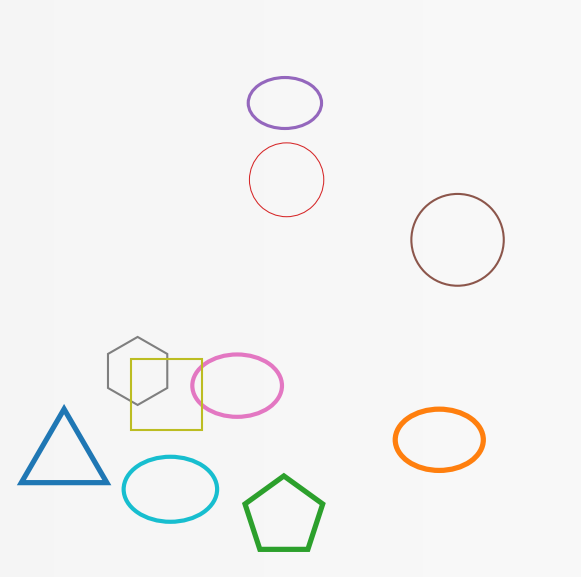[{"shape": "triangle", "thickness": 2.5, "radius": 0.42, "center": [0.11, 0.206]}, {"shape": "oval", "thickness": 2.5, "radius": 0.38, "center": [0.756, 0.238]}, {"shape": "pentagon", "thickness": 2.5, "radius": 0.35, "center": [0.488, 0.105]}, {"shape": "circle", "thickness": 0.5, "radius": 0.32, "center": [0.493, 0.688]}, {"shape": "oval", "thickness": 1.5, "radius": 0.32, "center": [0.49, 0.821]}, {"shape": "circle", "thickness": 1, "radius": 0.4, "center": [0.787, 0.584]}, {"shape": "oval", "thickness": 2, "radius": 0.39, "center": [0.408, 0.331]}, {"shape": "hexagon", "thickness": 1, "radius": 0.29, "center": [0.237, 0.357]}, {"shape": "square", "thickness": 1, "radius": 0.31, "center": [0.286, 0.316]}, {"shape": "oval", "thickness": 2, "radius": 0.4, "center": [0.293, 0.152]}]